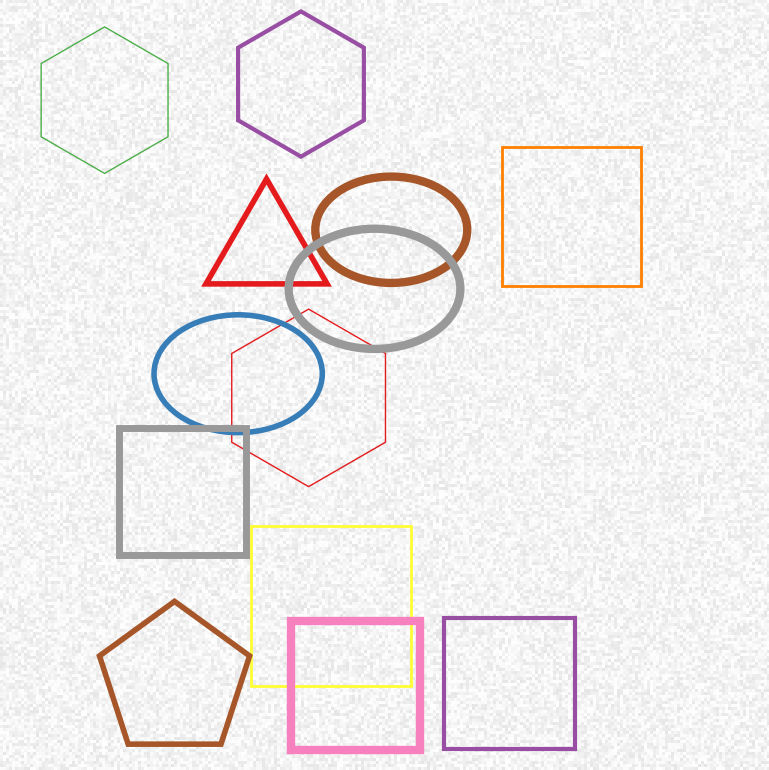[{"shape": "hexagon", "thickness": 0.5, "radius": 0.58, "center": [0.401, 0.483]}, {"shape": "triangle", "thickness": 2, "radius": 0.45, "center": [0.346, 0.677]}, {"shape": "oval", "thickness": 2, "radius": 0.55, "center": [0.309, 0.515]}, {"shape": "hexagon", "thickness": 0.5, "radius": 0.48, "center": [0.136, 0.87]}, {"shape": "square", "thickness": 1.5, "radius": 0.43, "center": [0.662, 0.113]}, {"shape": "hexagon", "thickness": 1.5, "radius": 0.47, "center": [0.391, 0.891]}, {"shape": "square", "thickness": 1, "radius": 0.45, "center": [0.743, 0.719]}, {"shape": "square", "thickness": 1, "radius": 0.52, "center": [0.429, 0.213]}, {"shape": "oval", "thickness": 3, "radius": 0.49, "center": [0.508, 0.702]}, {"shape": "pentagon", "thickness": 2, "radius": 0.51, "center": [0.227, 0.116]}, {"shape": "square", "thickness": 3, "radius": 0.42, "center": [0.462, 0.109]}, {"shape": "oval", "thickness": 3, "radius": 0.56, "center": [0.486, 0.625]}, {"shape": "square", "thickness": 2.5, "radius": 0.41, "center": [0.237, 0.361]}]